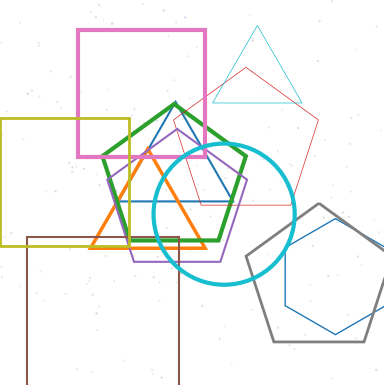[{"shape": "hexagon", "thickness": 1, "radius": 0.75, "center": [0.871, 0.281]}, {"shape": "triangle", "thickness": 1.5, "radius": 0.86, "center": [0.456, 0.563]}, {"shape": "triangle", "thickness": 2.5, "radius": 0.86, "center": [0.384, 0.441]}, {"shape": "pentagon", "thickness": 3, "radius": 0.98, "center": [0.452, 0.534]}, {"shape": "pentagon", "thickness": 0.5, "radius": 0.99, "center": [0.639, 0.627]}, {"shape": "pentagon", "thickness": 1.5, "radius": 0.95, "center": [0.46, 0.474]}, {"shape": "square", "thickness": 1.5, "radius": 0.99, "center": [0.267, 0.186]}, {"shape": "square", "thickness": 3, "radius": 0.82, "center": [0.367, 0.758]}, {"shape": "pentagon", "thickness": 2, "radius": 1.0, "center": [0.828, 0.273]}, {"shape": "square", "thickness": 2, "radius": 0.84, "center": [0.167, 0.528]}, {"shape": "circle", "thickness": 3, "radius": 0.92, "center": [0.582, 0.444]}, {"shape": "triangle", "thickness": 0.5, "radius": 0.67, "center": [0.668, 0.8]}]